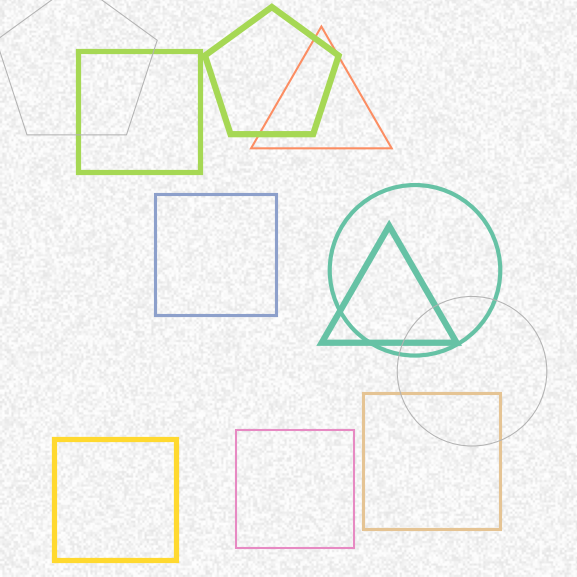[{"shape": "triangle", "thickness": 3, "radius": 0.67, "center": [0.674, 0.473]}, {"shape": "circle", "thickness": 2, "radius": 0.74, "center": [0.719, 0.531]}, {"shape": "triangle", "thickness": 1, "radius": 0.7, "center": [0.557, 0.813]}, {"shape": "square", "thickness": 1.5, "radius": 0.52, "center": [0.373, 0.558]}, {"shape": "square", "thickness": 1, "radius": 0.51, "center": [0.511, 0.152]}, {"shape": "pentagon", "thickness": 3, "radius": 0.61, "center": [0.471, 0.865]}, {"shape": "square", "thickness": 2.5, "radius": 0.53, "center": [0.241, 0.806]}, {"shape": "square", "thickness": 2.5, "radius": 0.53, "center": [0.199, 0.134]}, {"shape": "square", "thickness": 1.5, "radius": 0.59, "center": [0.747, 0.201]}, {"shape": "pentagon", "thickness": 0.5, "radius": 0.73, "center": [0.133, 0.884]}, {"shape": "circle", "thickness": 0.5, "radius": 0.65, "center": [0.817, 0.356]}]